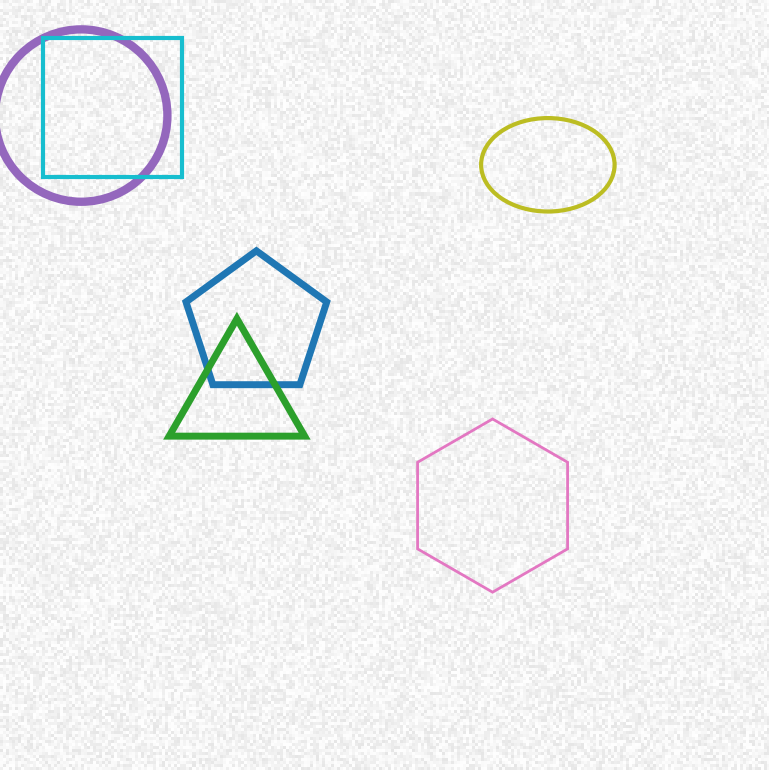[{"shape": "pentagon", "thickness": 2.5, "radius": 0.48, "center": [0.333, 0.578]}, {"shape": "triangle", "thickness": 2.5, "radius": 0.51, "center": [0.308, 0.484]}, {"shape": "circle", "thickness": 3, "radius": 0.56, "center": [0.105, 0.85]}, {"shape": "hexagon", "thickness": 1, "radius": 0.56, "center": [0.64, 0.343]}, {"shape": "oval", "thickness": 1.5, "radius": 0.43, "center": [0.711, 0.786]}, {"shape": "square", "thickness": 1.5, "radius": 0.45, "center": [0.146, 0.86]}]